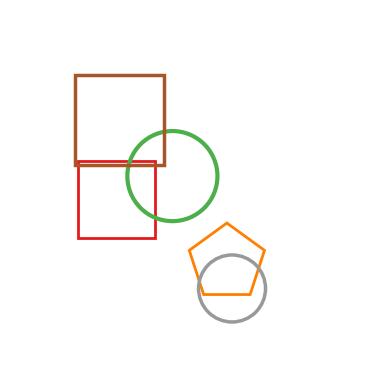[{"shape": "square", "thickness": 2, "radius": 0.5, "center": [0.302, 0.482]}, {"shape": "circle", "thickness": 3, "radius": 0.59, "center": [0.448, 0.543]}, {"shape": "pentagon", "thickness": 2, "radius": 0.51, "center": [0.589, 0.318]}, {"shape": "square", "thickness": 2.5, "radius": 0.58, "center": [0.31, 0.688]}, {"shape": "circle", "thickness": 2.5, "radius": 0.44, "center": [0.603, 0.251]}]